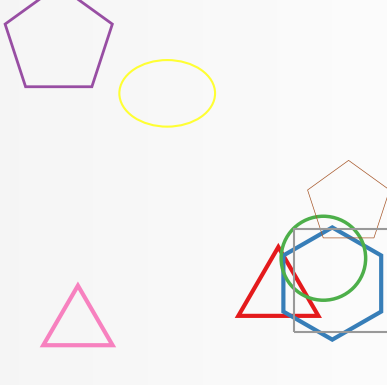[{"shape": "triangle", "thickness": 3, "radius": 0.6, "center": [0.718, 0.239]}, {"shape": "hexagon", "thickness": 3, "radius": 0.73, "center": [0.858, 0.264]}, {"shape": "circle", "thickness": 2.5, "radius": 0.55, "center": [0.835, 0.329]}, {"shape": "pentagon", "thickness": 2, "radius": 0.73, "center": [0.152, 0.892]}, {"shape": "oval", "thickness": 1.5, "radius": 0.62, "center": [0.432, 0.758]}, {"shape": "pentagon", "thickness": 0.5, "radius": 0.56, "center": [0.9, 0.472]}, {"shape": "triangle", "thickness": 3, "radius": 0.52, "center": [0.201, 0.155]}, {"shape": "square", "thickness": 1.5, "radius": 0.67, "center": [0.892, 0.272]}]